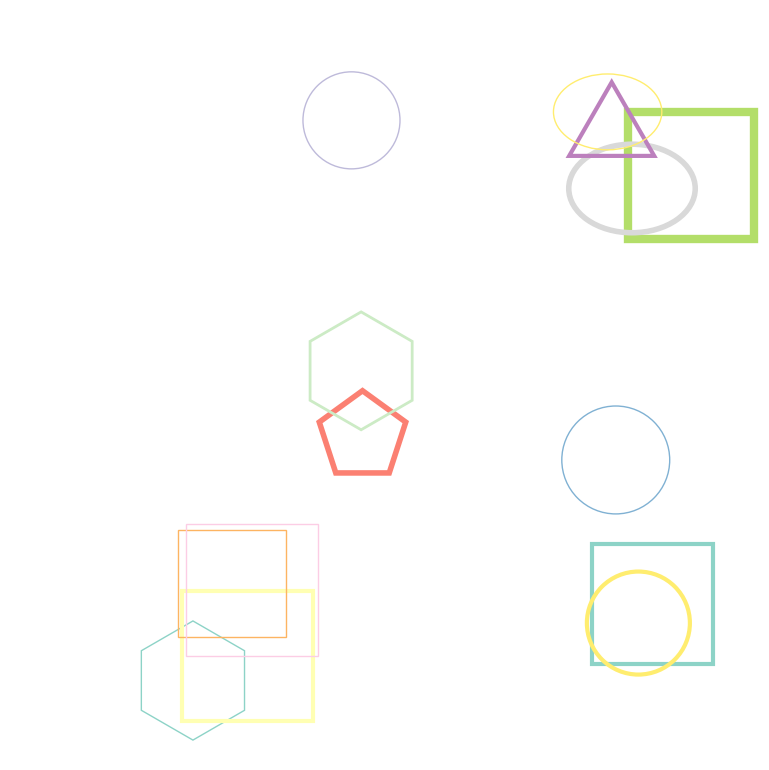[{"shape": "square", "thickness": 1.5, "radius": 0.39, "center": [0.847, 0.216]}, {"shape": "hexagon", "thickness": 0.5, "radius": 0.39, "center": [0.251, 0.116]}, {"shape": "square", "thickness": 1.5, "radius": 0.42, "center": [0.321, 0.148]}, {"shape": "circle", "thickness": 0.5, "radius": 0.32, "center": [0.456, 0.844]}, {"shape": "pentagon", "thickness": 2, "radius": 0.3, "center": [0.471, 0.434]}, {"shape": "circle", "thickness": 0.5, "radius": 0.35, "center": [0.8, 0.403]}, {"shape": "square", "thickness": 0.5, "radius": 0.35, "center": [0.301, 0.242]}, {"shape": "square", "thickness": 3, "radius": 0.41, "center": [0.897, 0.772]}, {"shape": "square", "thickness": 0.5, "radius": 0.43, "center": [0.327, 0.234]}, {"shape": "oval", "thickness": 2, "radius": 0.41, "center": [0.821, 0.755]}, {"shape": "triangle", "thickness": 1.5, "radius": 0.32, "center": [0.794, 0.829]}, {"shape": "hexagon", "thickness": 1, "radius": 0.38, "center": [0.469, 0.518]}, {"shape": "circle", "thickness": 1.5, "radius": 0.33, "center": [0.829, 0.191]}, {"shape": "oval", "thickness": 0.5, "radius": 0.35, "center": [0.789, 0.855]}]